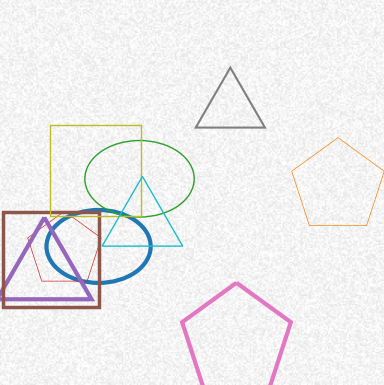[{"shape": "oval", "thickness": 3, "radius": 0.68, "center": [0.256, 0.36]}, {"shape": "pentagon", "thickness": 0.5, "radius": 0.63, "center": [0.878, 0.516]}, {"shape": "oval", "thickness": 1, "radius": 0.71, "center": [0.362, 0.536]}, {"shape": "pentagon", "thickness": 0.5, "radius": 0.5, "center": [0.167, 0.351]}, {"shape": "triangle", "thickness": 3, "radius": 0.71, "center": [0.115, 0.293]}, {"shape": "square", "thickness": 2.5, "radius": 0.62, "center": [0.132, 0.326]}, {"shape": "pentagon", "thickness": 3, "radius": 0.74, "center": [0.614, 0.117]}, {"shape": "triangle", "thickness": 1.5, "radius": 0.52, "center": [0.598, 0.721]}, {"shape": "square", "thickness": 1, "radius": 0.59, "center": [0.248, 0.557]}, {"shape": "triangle", "thickness": 1, "radius": 0.6, "center": [0.37, 0.421]}]